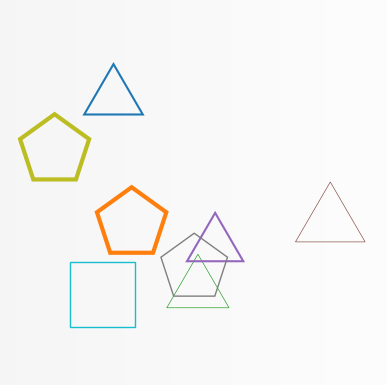[{"shape": "triangle", "thickness": 1.5, "radius": 0.44, "center": [0.293, 0.746]}, {"shape": "pentagon", "thickness": 3, "radius": 0.47, "center": [0.34, 0.42]}, {"shape": "triangle", "thickness": 0.5, "radius": 0.46, "center": [0.511, 0.247]}, {"shape": "triangle", "thickness": 1.5, "radius": 0.42, "center": [0.555, 0.363]}, {"shape": "triangle", "thickness": 0.5, "radius": 0.52, "center": [0.852, 0.424]}, {"shape": "pentagon", "thickness": 1, "radius": 0.45, "center": [0.501, 0.304]}, {"shape": "pentagon", "thickness": 3, "radius": 0.47, "center": [0.141, 0.61]}, {"shape": "square", "thickness": 1, "radius": 0.42, "center": [0.265, 0.235]}]